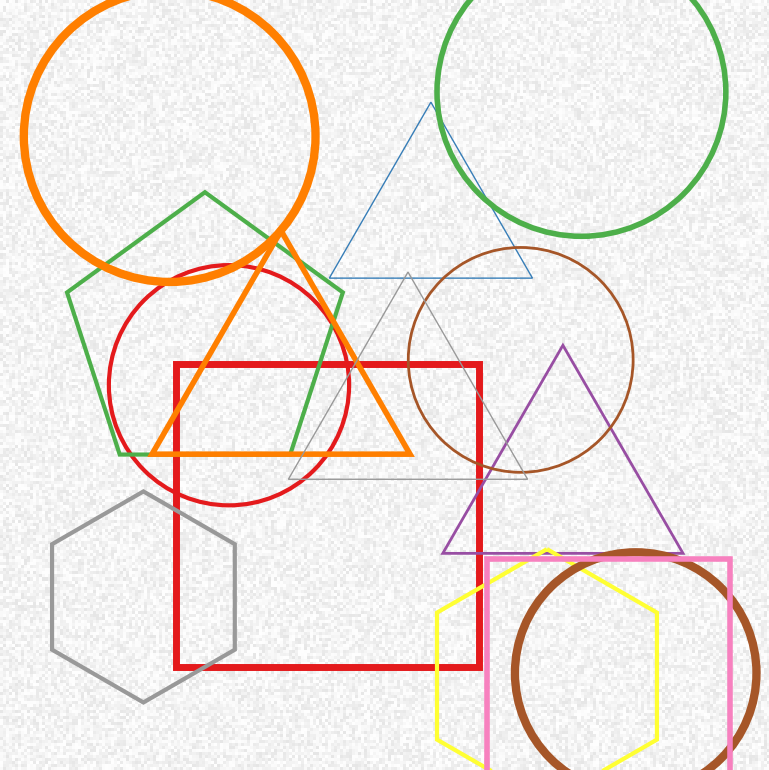[{"shape": "circle", "thickness": 1.5, "radius": 0.78, "center": [0.297, 0.5]}, {"shape": "square", "thickness": 2.5, "radius": 0.98, "center": [0.426, 0.331]}, {"shape": "triangle", "thickness": 0.5, "radius": 0.76, "center": [0.56, 0.715]}, {"shape": "circle", "thickness": 2, "radius": 0.94, "center": [0.755, 0.881]}, {"shape": "pentagon", "thickness": 1.5, "radius": 0.94, "center": [0.266, 0.562]}, {"shape": "triangle", "thickness": 1, "radius": 0.9, "center": [0.731, 0.371]}, {"shape": "triangle", "thickness": 2, "radius": 0.97, "center": [0.365, 0.507]}, {"shape": "circle", "thickness": 3, "radius": 0.95, "center": [0.22, 0.823]}, {"shape": "hexagon", "thickness": 1.5, "radius": 0.82, "center": [0.71, 0.122]}, {"shape": "circle", "thickness": 3, "radius": 0.78, "center": [0.826, 0.126]}, {"shape": "circle", "thickness": 1, "radius": 0.73, "center": [0.676, 0.533]}, {"shape": "square", "thickness": 2, "radius": 0.79, "center": [0.79, 0.116]}, {"shape": "hexagon", "thickness": 1.5, "radius": 0.69, "center": [0.186, 0.225]}, {"shape": "triangle", "thickness": 0.5, "radius": 0.9, "center": [0.53, 0.467]}]